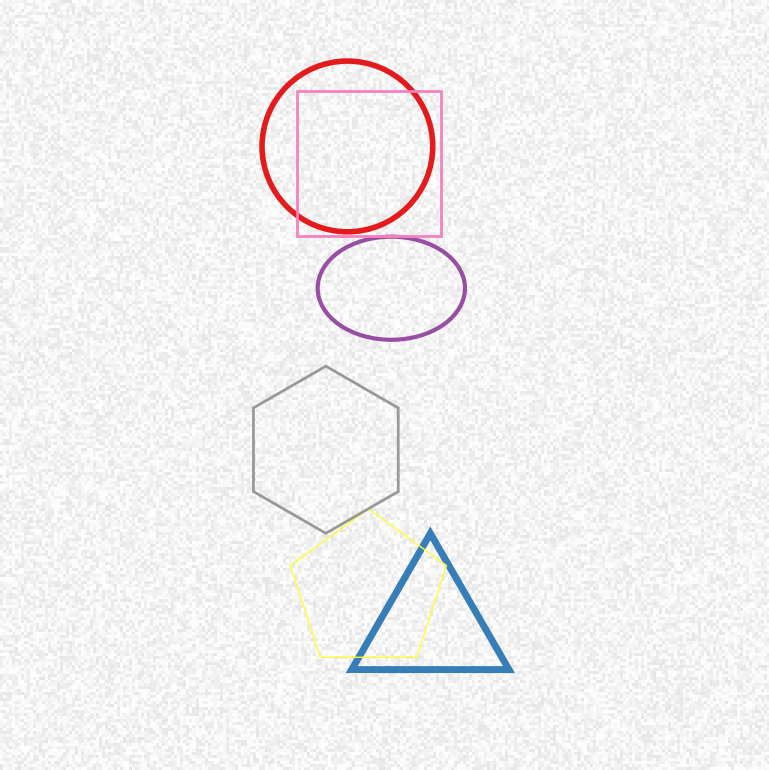[{"shape": "circle", "thickness": 2, "radius": 0.55, "center": [0.451, 0.81]}, {"shape": "triangle", "thickness": 2.5, "radius": 0.59, "center": [0.559, 0.189]}, {"shape": "oval", "thickness": 1.5, "radius": 0.48, "center": [0.508, 0.626]}, {"shape": "pentagon", "thickness": 0.5, "radius": 0.53, "center": [0.479, 0.233]}, {"shape": "square", "thickness": 1, "radius": 0.47, "center": [0.479, 0.788]}, {"shape": "hexagon", "thickness": 1, "radius": 0.54, "center": [0.423, 0.416]}]